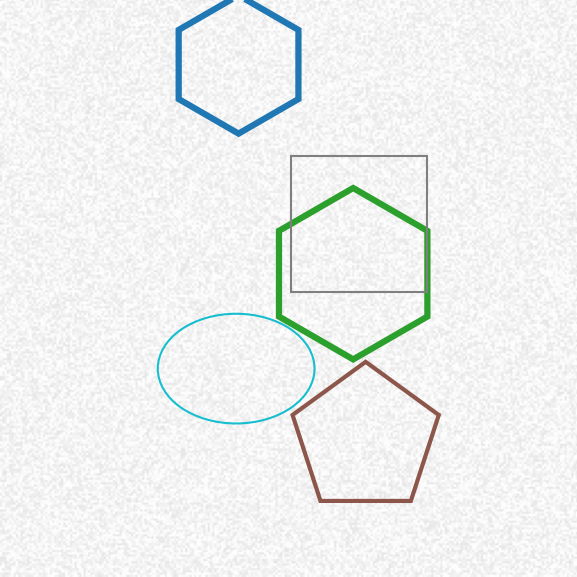[{"shape": "hexagon", "thickness": 3, "radius": 0.6, "center": [0.413, 0.887]}, {"shape": "hexagon", "thickness": 3, "radius": 0.74, "center": [0.612, 0.525]}, {"shape": "pentagon", "thickness": 2, "radius": 0.67, "center": [0.633, 0.239]}, {"shape": "square", "thickness": 1, "radius": 0.59, "center": [0.622, 0.611]}, {"shape": "oval", "thickness": 1, "radius": 0.68, "center": [0.409, 0.361]}]